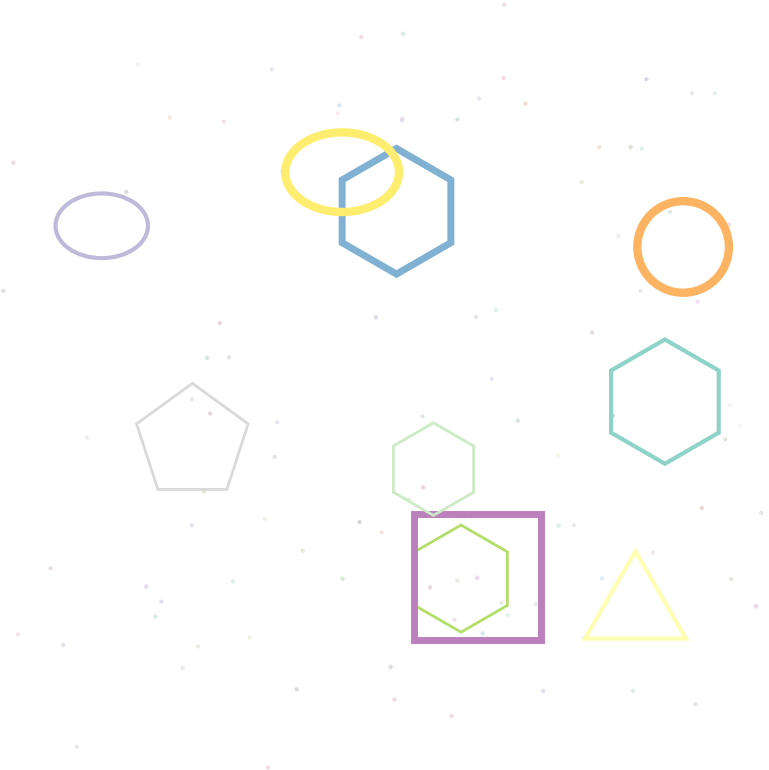[{"shape": "hexagon", "thickness": 1.5, "radius": 0.4, "center": [0.864, 0.478]}, {"shape": "triangle", "thickness": 1.5, "radius": 0.38, "center": [0.825, 0.209]}, {"shape": "oval", "thickness": 1.5, "radius": 0.3, "center": [0.132, 0.707]}, {"shape": "hexagon", "thickness": 2.5, "radius": 0.41, "center": [0.515, 0.726]}, {"shape": "circle", "thickness": 3, "radius": 0.3, "center": [0.887, 0.679]}, {"shape": "hexagon", "thickness": 1, "radius": 0.35, "center": [0.599, 0.249]}, {"shape": "pentagon", "thickness": 1, "radius": 0.38, "center": [0.25, 0.426]}, {"shape": "square", "thickness": 2.5, "radius": 0.41, "center": [0.62, 0.251]}, {"shape": "hexagon", "thickness": 1, "radius": 0.3, "center": [0.563, 0.391]}, {"shape": "oval", "thickness": 3, "radius": 0.37, "center": [0.444, 0.776]}]